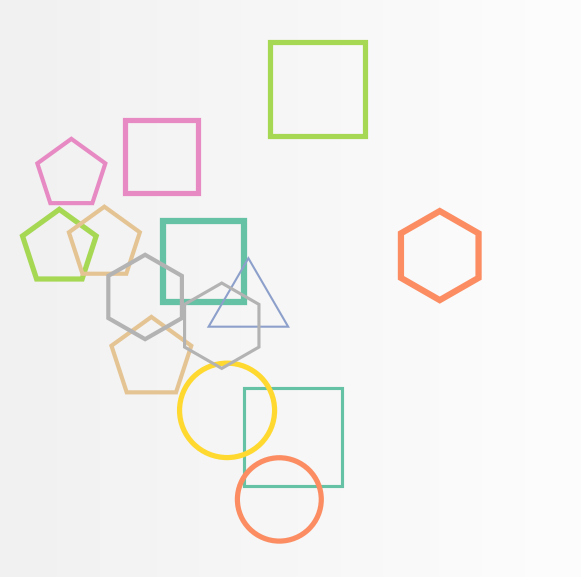[{"shape": "square", "thickness": 1.5, "radius": 0.42, "center": [0.504, 0.243]}, {"shape": "square", "thickness": 3, "radius": 0.35, "center": [0.35, 0.546]}, {"shape": "circle", "thickness": 2.5, "radius": 0.36, "center": [0.481, 0.134]}, {"shape": "hexagon", "thickness": 3, "radius": 0.39, "center": [0.757, 0.557]}, {"shape": "triangle", "thickness": 1, "radius": 0.4, "center": [0.427, 0.473]}, {"shape": "pentagon", "thickness": 2, "radius": 0.31, "center": [0.123, 0.697]}, {"shape": "square", "thickness": 2.5, "radius": 0.32, "center": [0.278, 0.728]}, {"shape": "pentagon", "thickness": 2.5, "radius": 0.33, "center": [0.102, 0.57]}, {"shape": "square", "thickness": 2.5, "radius": 0.41, "center": [0.546, 0.845]}, {"shape": "circle", "thickness": 2.5, "radius": 0.41, "center": [0.391, 0.289]}, {"shape": "pentagon", "thickness": 2, "radius": 0.32, "center": [0.18, 0.577]}, {"shape": "pentagon", "thickness": 2, "radius": 0.36, "center": [0.26, 0.378]}, {"shape": "hexagon", "thickness": 1.5, "radius": 0.37, "center": [0.382, 0.435]}, {"shape": "hexagon", "thickness": 2, "radius": 0.37, "center": [0.25, 0.485]}]